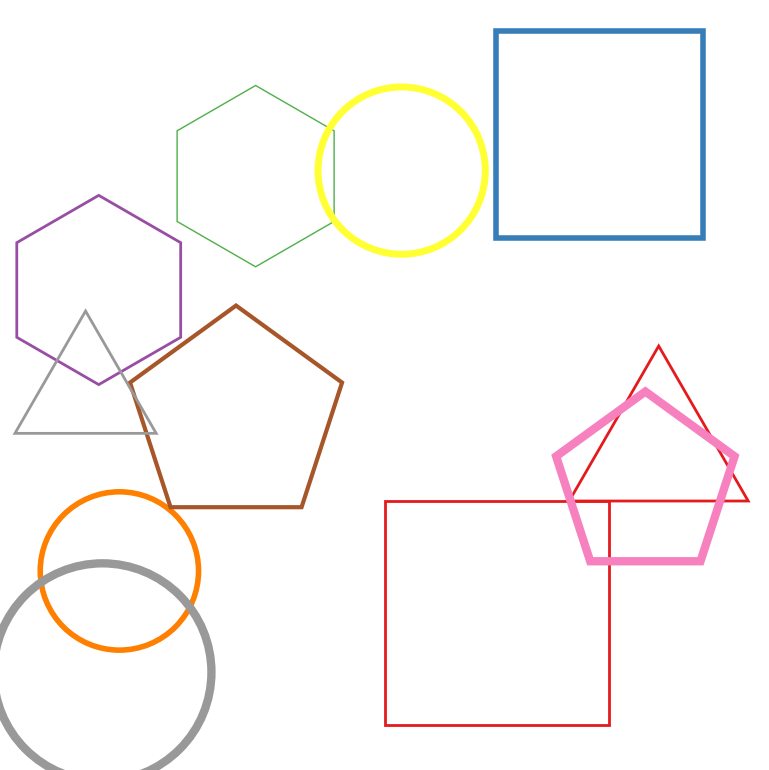[{"shape": "square", "thickness": 1, "radius": 0.73, "center": [0.645, 0.204]}, {"shape": "triangle", "thickness": 1, "radius": 0.67, "center": [0.855, 0.416]}, {"shape": "square", "thickness": 2, "radius": 0.67, "center": [0.779, 0.826]}, {"shape": "hexagon", "thickness": 0.5, "radius": 0.59, "center": [0.332, 0.771]}, {"shape": "hexagon", "thickness": 1, "radius": 0.61, "center": [0.128, 0.623]}, {"shape": "circle", "thickness": 2, "radius": 0.51, "center": [0.155, 0.258]}, {"shape": "circle", "thickness": 2.5, "radius": 0.54, "center": [0.522, 0.778]}, {"shape": "pentagon", "thickness": 1.5, "radius": 0.72, "center": [0.307, 0.458]}, {"shape": "pentagon", "thickness": 3, "radius": 0.61, "center": [0.838, 0.37]}, {"shape": "circle", "thickness": 3, "radius": 0.71, "center": [0.133, 0.127]}, {"shape": "triangle", "thickness": 1, "radius": 0.53, "center": [0.111, 0.49]}]